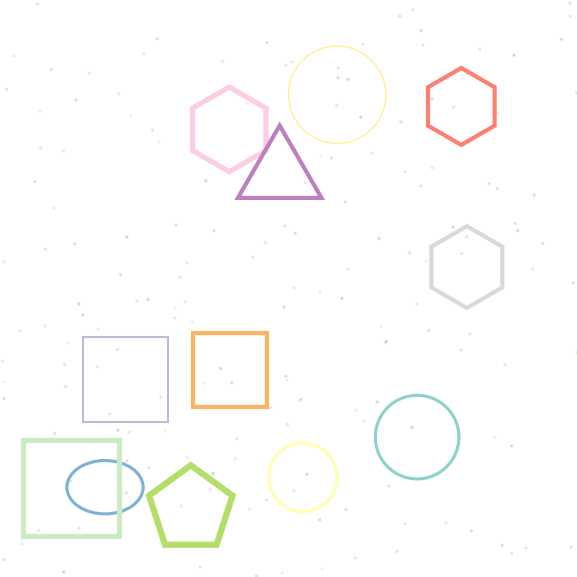[{"shape": "circle", "thickness": 1.5, "radius": 0.36, "center": [0.722, 0.242]}, {"shape": "circle", "thickness": 1.5, "radius": 0.3, "center": [0.524, 0.172]}, {"shape": "square", "thickness": 1, "radius": 0.37, "center": [0.218, 0.342]}, {"shape": "hexagon", "thickness": 2, "radius": 0.33, "center": [0.799, 0.815]}, {"shape": "oval", "thickness": 1.5, "radius": 0.33, "center": [0.182, 0.155]}, {"shape": "square", "thickness": 2, "radius": 0.32, "center": [0.398, 0.358]}, {"shape": "pentagon", "thickness": 3, "radius": 0.38, "center": [0.33, 0.117]}, {"shape": "hexagon", "thickness": 2.5, "radius": 0.37, "center": [0.397, 0.775]}, {"shape": "hexagon", "thickness": 2, "radius": 0.35, "center": [0.808, 0.537]}, {"shape": "triangle", "thickness": 2, "radius": 0.42, "center": [0.484, 0.698]}, {"shape": "square", "thickness": 2.5, "radius": 0.42, "center": [0.123, 0.154]}, {"shape": "circle", "thickness": 0.5, "radius": 0.42, "center": [0.584, 0.835]}]